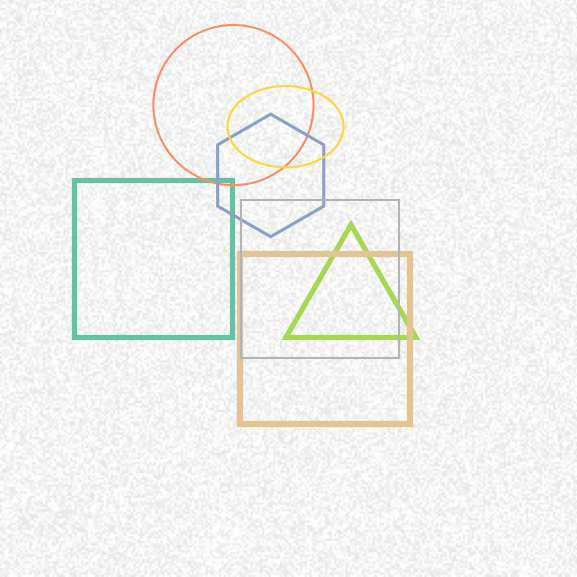[{"shape": "square", "thickness": 2.5, "radius": 0.68, "center": [0.266, 0.551]}, {"shape": "circle", "thickness": 1, "radius": 0.69, "center": [0.404, 0.817]}, {"shape": "hexagon", "thickness": 1.5, "radius": 0.53, "center": [0.469, 0.695]}, {"shape": "triangle", "thickness": 2.5, "radius": 0.65, "center": [0.608, 0.48]}, {"shape": "oval", "thickness": 1, "radius": 0.5, "center": [0.494, 0.78]}, {"shape": "square", "thickness": 3, "radius": 0.74, "center": [0.563, 0.413]}, {"shape": "square", "thickness": 1, "radius": 0.68, "center": [0.554, 0.515]}]